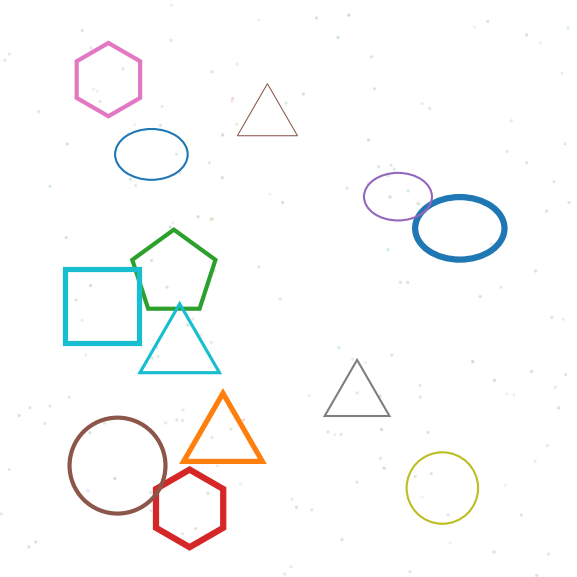[{"shape": "oval", "thickness": 1, "radius": 0.31, "center": [0.262, 0.732]}, {"shape": "oval", "thickness": 3, "radius": 0.39, "center": [0.796, 0.604]}, {"shape": "triangle", "thickness": 2.5, "radius": 0.39, "center": [0.386, 0.24]}, {"shape": "pentagon", "thickness": 2, "radius": 0.38, "center": [0.301, 0.526]}, {"shape": "hexagon", "thickness": 3, "radius": 0.34, "center": [0.328, 0.119]}, {"shape": "oval", "thickness": 1, "radius": 0.29, "center": [0.689, 0.659]}, {"shape": "circle", "thickness": 2, "radius": 0.42, "center": [0.203, 0.193]}, {"shape": "triangle", "thickness": 0.5, "radius": 0.3, "center": [0.463, 0.794]}, {"shape": "hexagon", "thickness": 2, "radius": 0.32, "center": [0.188, 0.861]}, {"shape": "triangle", "thickness": 1, "radius": 0.32, "center": [0.618, 0.311]}, {"shape": "circle", "thickness": 1, "radius": 0.31, "center": [0.766, 0.154]}, {"shape": "square", "thickness": 2.5, "radius": 0.32, "center": [0.177, 0.47]}, {"shape": "triangle", "thickness": 1.5, "radius": 0.4, "center": [0.311, 0.394]}]